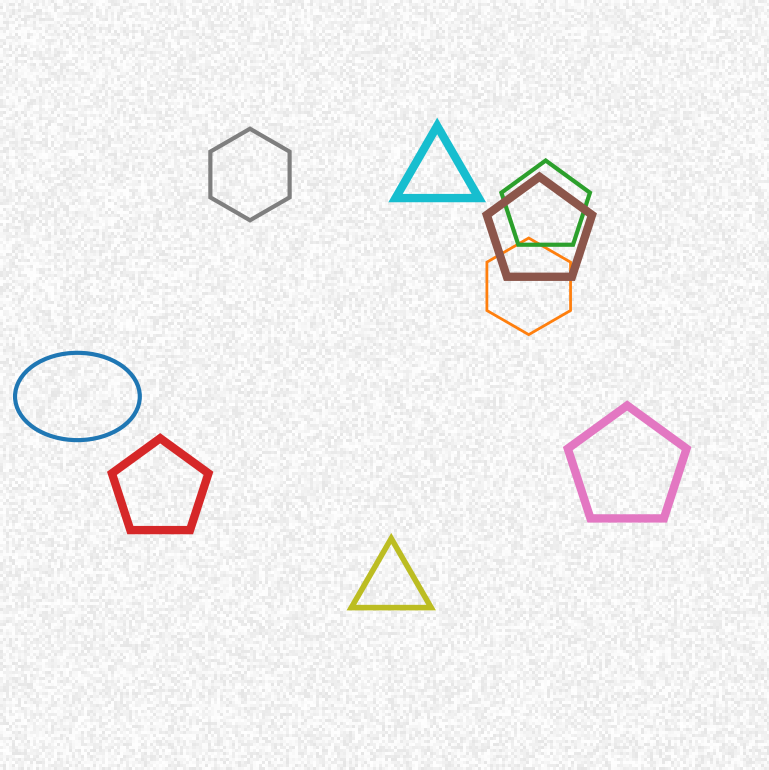[{"shape": "oval", "thickness": 1.5, "radius": 0.41, "center": [0.101, 0.485]}, {"shape": "hexagon", "thickness": 1, "radius": 0.31, "center": [0.687, 0.628]}, {"shape": "pentagon", "thickness": 1.5, "radius": 0.3, "center": [0.709, 0.731]}, {"shape": "pentagon", "thickness": 3, "radius": 0.33, "center": [0.208, 0.365]}, {"shape": "pentagon", "thickness": 3, "radius": 0.36, "center": [0.701, 0.699]}, {"shape": "pentagon", "thickness": 3, "radius": 0.41, "center": [0.815, 0.392]}, {"shape": "hexagon", "thickness": 1.5, "radius": 0.3, "center": [0.325, 0.773]}, {"shape": "triangle", "thickness": 2, "radius": 0.3, "center": [0.508, 0.241]}, {"shape": "triangle", "thickness": 3, "radius": 0.31, "center": [0.568, 0.774]}]